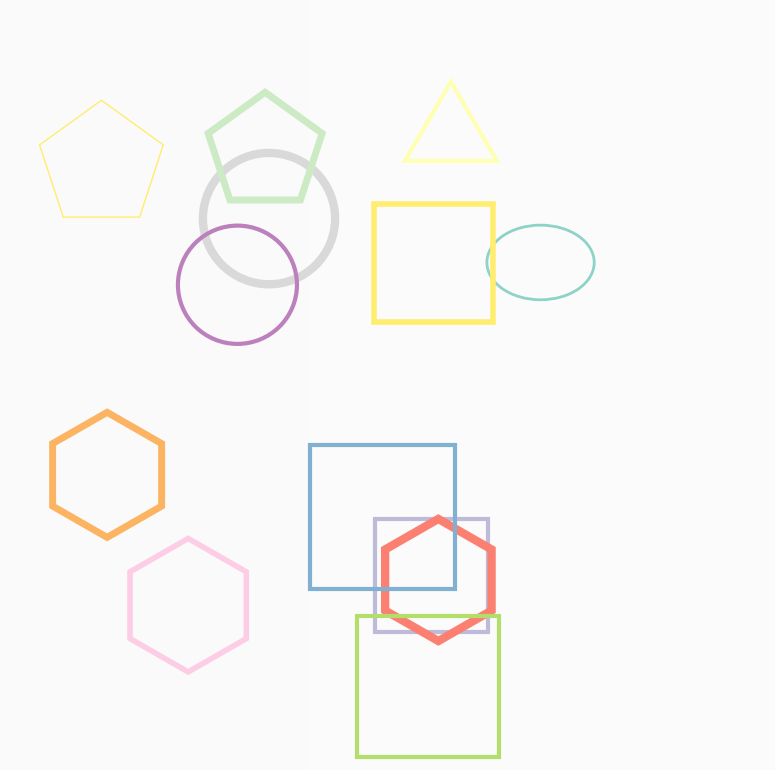[{"shape": "oval", "thickness": 1, "radius": 0.35, "center": [0.697, 0.659]}, {"shape": "triangle", "thickness": 1.5, "radius": 0.34, "center": [0.582, 0.825]}, {"shape": "square", "thickness": 1.5, "radius": 0.37, "center": [0.556, 0.253]}, {"shape": "hexagon", "thickness": 3, "radius": 0.4, "center": [0.566, 0.247]}, {"shape": "square", "thickness": 1.5, "radius": 0.47, "center": [0.493, 0.328]}, {"shape": "hexagon", "thickness": 2.5, "radius": 0.41, "center": [0.138, 0.383]}, {"shape": "square", "thickness": 1.5, "radius": 0.46, "center": [0.552, 0.108]}, {"shape": "hexagon", "thickness": 2, "radius": 0.43, "center": [0.243, 0.214]}, {"shape": "circle", "thickness": 3, "radius": 0.43, "center": [0.347, 0.716]}, {"shape": "circle", "thickness": 1.5, "radius": 0.38, "center": [0.306, 0.63]}, {"shape": "pentagon", "thickness": 2.5, "radius": 0.39, "center": [0.342, 0.803]}, {"shape": "pentagon", "thickness": 0.5, "radius": 0.42, "center": [0.131, 0.786]}, {"shape": "square", "thickness": 2, "radius": 0.38, "center": [0.559, 0.658]}]